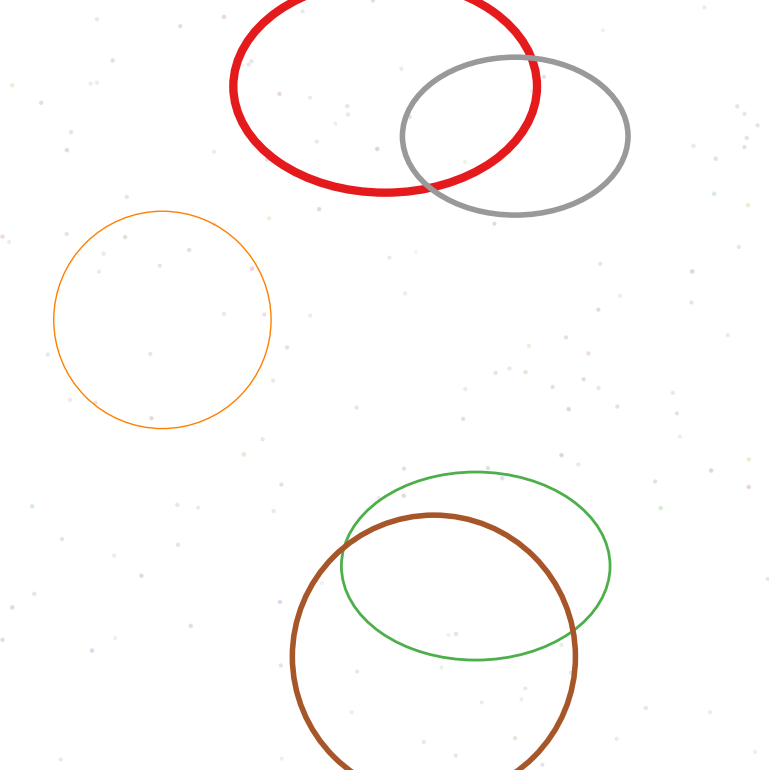[{"shape": "oval", "thickness": 3, "radius": 0.99, "center": [0.5, 0.888]}, {"shape": "oval", "thickness": 1, "radius": 0.87, "center": [0.618, 0.265]}, {"shape": "circle", "thickness": 0.5, "radius": 0.71, "center": [0.211, 0.585]}, {"shape": "circle", "thickness": 2, "radius": 0.92, "center": [0.563, 0.147]}, {"shape": "oval", "thickness": 2, "radius": 0.73, "center": [0.669, 0.823]}]